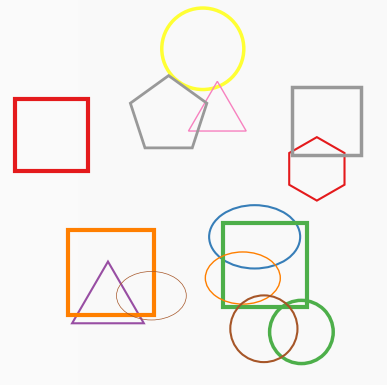[{"shape": "hexagon", "thickness": 1.5, "radius": 0.41, "center": [0.818, 0.561]}, {"shape": "square", "thickness": 3, "radius": 0.47, "center": [0.134, 0.648]}, {"shape": "oval", "thickness": 1.5, "radius": 0.59, "center": [0.657, 0.385]}, {"shape": "square", "thickness": 3, "radius": 0.54, "center": [0.684, 0.311]}, {"shape": "circle", "thickness": 2.5, "radius": 0.41, "center": [0.778, 0.138]}, {"shape": "triangle", "thickness": 1.5, "radius": 0.53, "center": [0.279, 0.214]}, {"shape": "oval", "thickness": 1, "radius": 0.48, "center": [0.627, 0.278]}, {"shape": "square", "thickness": 3, "radius": 0.55, "center": [0.287, 0.292]}, {"shape": "circle", "thickness": 2.5, "radius": 0.53, "center": [0.523, 0.873]}, {"shape": "oval", "thickness": 0.5, "radius": 0.45, "center": [0.391, 0.232]}, {"shape": "circle", "thickness": 1.5, "radius": 0.43, "center": [0.681, 0.146]}, {"shape": "triangle", "thickness": 1, "radius": 0.43, "center": [0.561, 0.703]}, {"shape": "square", "thickness": 2.5, "radius": 0.44, "center": [0.843, 0.686]}, {"shape": "pentagon", "thickness": 2, "radius": 0.52, "center": [0.435, 0.7]}]